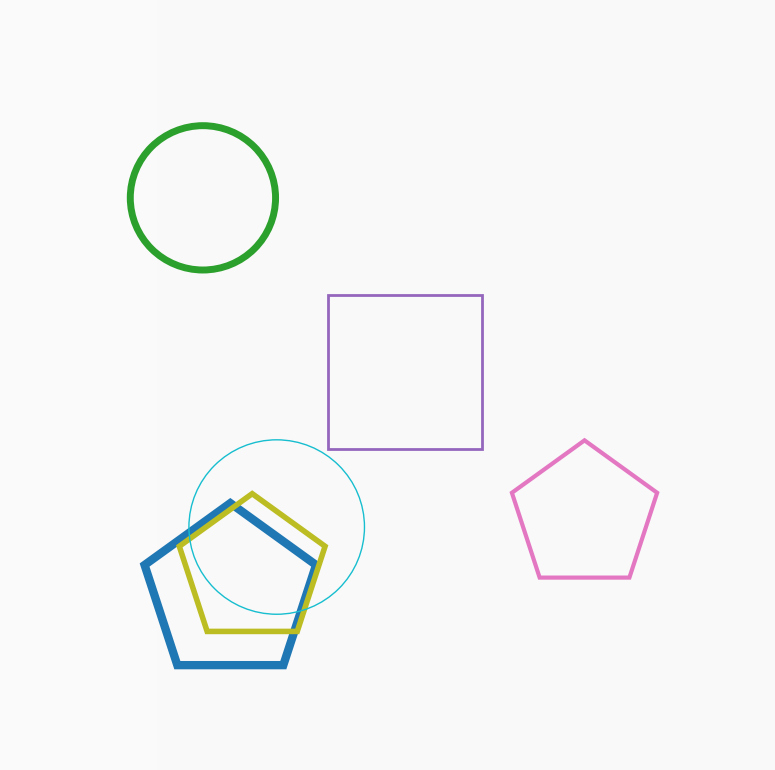[{"shape": "pentagon", "thickness": 3, "radius": 0.58, "center": [0.297, 0.23]}, {"shape": "circle", "thickness": 2.5, "radius": 0.47, "center": [0.262, 0.743]}, {"shape": "square", "thickness": 1, "radius": 0.5, "center": [0.522, 0.517]}, {"shape": "pentagon", "thickness": 1.5, "radius": 0.49, "center": [0.754, 0.33]}, {"shape": "pentagon", "thickness": 2, "radius": 0.49, "center": [0.325, 0.26]}, {"shape": "circle", "thickness": 0.5, "radius": 0.57, "center": [0.357, 0.316]}]